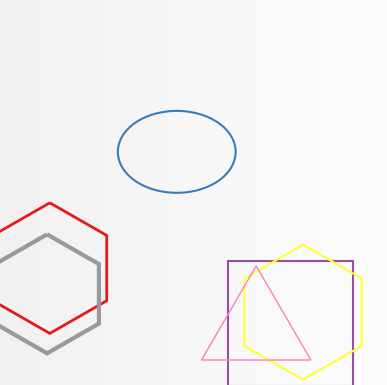[{"shape": "hexagon", "thickness": 2, "radius": 0.85, "center": [0.129, 0.304]}, {"shape": "oval", "thickness": 1.5, "radius": 0.76, "center": [0.456, 0.606]}, {"shape": "square", "thickness": 1.5, "radius": 0.81, "center": [0.75, 0.16]}, {"shape": "hexagon", "thickness": 1.5, "radius": 0.88, "center": [0.782, 0.189]}, {"shape": "triangle", "thickness": 1, "radius": 0.81, "center": [0.661, 0.146]}, {"shape": "hexagon", "thickness": 3, "radius": 0.77, "center": [0.121, 0.237]}]